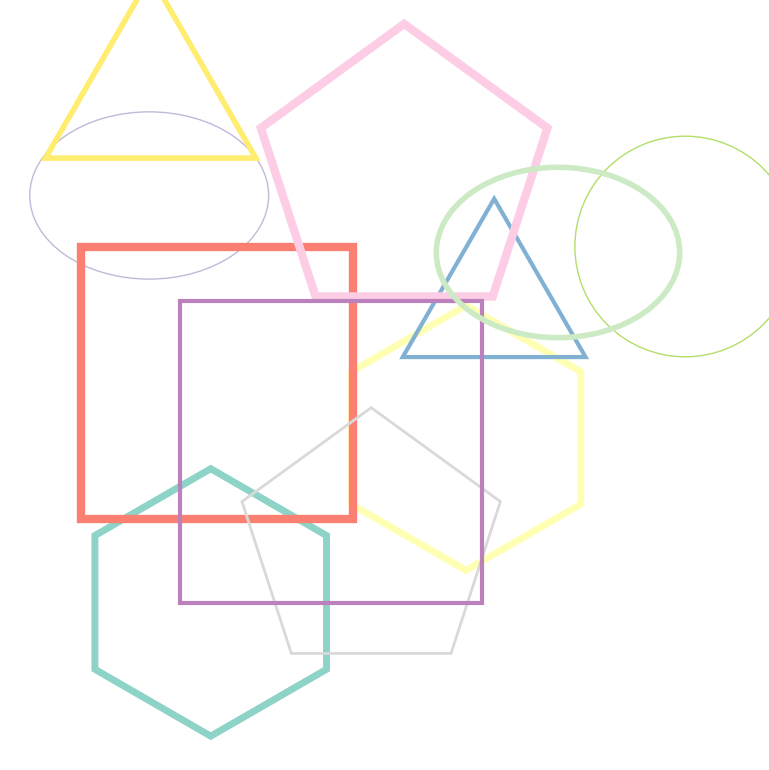[{"shape": "hexagon", "thickness": 2.5, "radius": 0.87, "center": [0.274, 0.218]}, {"shape": "hexagon", "thickness": 2.5, "radius": 0.86, "center": [0.605, 0.431]}, {"shape": "oval", "thickness": 0.5, "radius": 0.78, "center": [0.194, 0.746]}, {"shape": "square", "thickness": 3, "radius": 0.88, "center": [0.282, 0.502]}, {"shape": "triangle", "thickness": 1.5, "radius": 0.69, "center": [0.642, 0.605]}, {"shape": "circle", "thickness": 0.5, "radius": 0.72, "center": [0.89, 0.68]}, {"shape": "pentagon", "thickness": 3, "radius": 0.98, "center": [0.525, 0.773]}, {"shape": "pentagon", "thickness": 1, "radius": 0.88, "center": [0.482, 0.294]}, {"shape": "square", "thickness": 1.5, "radius": 0.98, "center": [0.43, 0.413]}, {"shape": "oval", "thickness": 2, "radius": 0.79, "center": [0.725, 0.672]}, {"shape": "triangle", "thickness": 2, "radius": 0.79, "center": [0.196, 0.874]}]